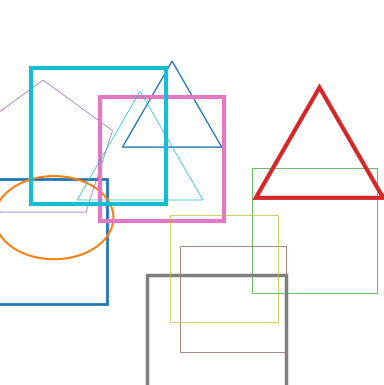[{"shape": "triangle", "thickness": 1, "radius": 0.74, "center": [0.447, 0.692]}, {"shape": "square", "thickness": 2, "radius": 0.81, "center": [0.114, 0.373]}, {"shape": "oval", "thickness": 1.5, "radius": 0.77, "center": [0.14, 0.435]}, {"shape": "square", "thickness": 0.5, "radius": 0.81, "center": [0.817, 0.402]}, {"shape": "triangle", "thickness": 3, "radius": 0.96, "center": [0.83, 0.582]}, {"shape": "pentagon", "thickness": 0.5, "radius": 0.95, "center": [0.112, 0.602]}, {"shape": "square", "thickness": 0.5, "radius": 0.69, "center": [0.606, 0.223]}, {"shape": "square", "thickness": 3, "radius": 0.8, "center": [0.42, 0.588]}, {"shape": "square", "thickness": 2.5, "radius": 0.91, "center": [0.563, 0.103]}, {"shape": "square", "thickness": 0.5, "radius": 0.7, "center": [0.582, 0.303]}, {"shape": "triangle", "thickness": 0.5, "radius": 0.94, "center": [0.364, 0.575]}, {"shape": "square", "thickness": 3, "radius": 0.88, "center": [0.255, 0.647]}]